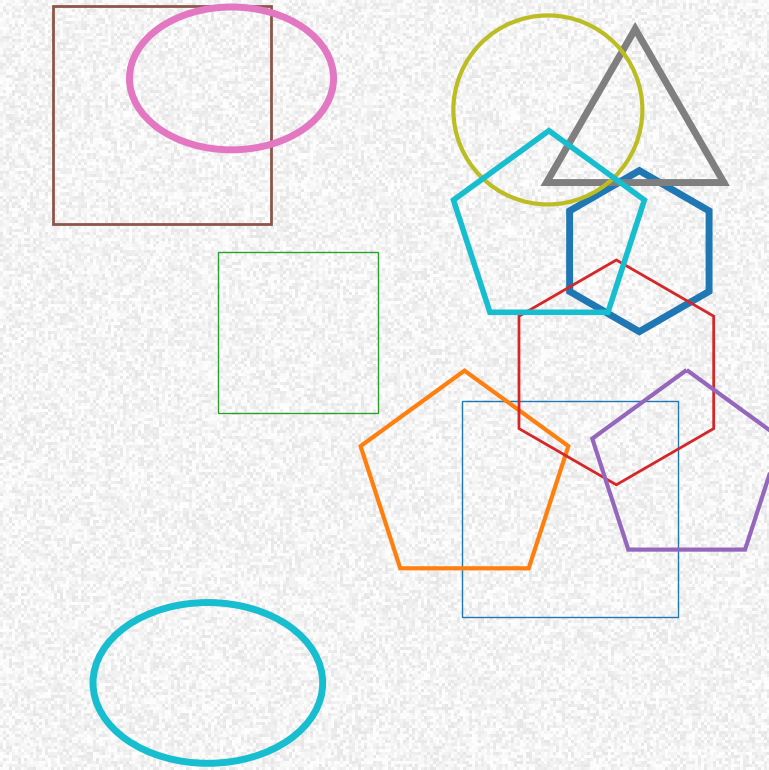[{"shape": "square", "thickness": 0.5, "radius": 0.7, "center": [0.74, 0.339]}, {"shape": "hexagon", "thickness": 2.5, "radius": 0.52, "center": [0.83, 0.674]}, {"shape": "pentagon", "thickness": 1.5, "radius": 0.71, "center": [0.603, 0.377]}, {"shape": "square", "thickness": 0.5, "radius": 0.52, "center": [0.387, 0.568]}, {"shape": "hexagon", "thickness": 1, "radius": 0.73, "center": [0.8, 0.516]}, {"shape": "pentagon", "thickness": 1.5, "radius": 0.64, "center": [0.892, 0.391]}, {"shape": "square", "thickness": 1, "radius": 0.71, "center": [0.21, 0.851]}, {"shape": "oval", "thickness": 2.5, "radius": 0.66, "center": [0.301, 0.898]}, {"shape": "triangle", "thickness": 2.5, "radius": 0.66, "center": [0.825, 0.829]}, {"shape": "circle", "thickness": 1.5, "radius": 0.61, "center": [0.712, 0.857]}, {"shape": "pentagon", "thickness": 2, "radius": 0.65, "center": [0.713, 0.7]}, {"shape": "oval", "thickness": 2.5, "radius": 0.75, "center": [0.27, 0.113]}]